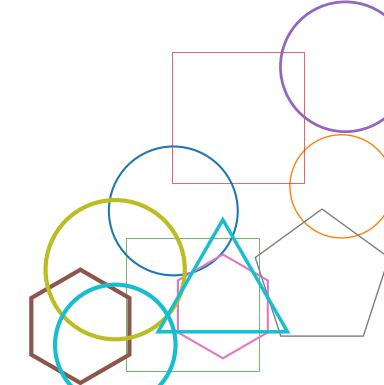[{"shape": "circle", "thickness": 1.5, "radius": 0.84, "center": [0.45, 0.452]}, {"shape": "circle", "thickness": 1, "radius": 0.67, "center": [0.887, 0.516]}, {"shape": "square", "thickness": 0.5, "radius": 0.86, "center": [0.5, 0.209]}, {"shape": "square", "thickness": 0.5, "radius": 0.85, "center": [0.618, 0.694]}, {"shape": "circle", "thickness": 2, "radius": 0.84, "center": [0.897, 0.827]}, {"shape": "hexagon", "thickness": 3, "radius": 0.74, "center": [0.209, 0.152]}, {"shape": "hexagon", "thickness": 1.5, "radius": 0.67, "center": [0.579, 0.204]}, {"shape": "pentagon", "thickness": 1, "radius": 0.91, "center": [0.837, 0.275]}, {"shape": "circle", "thickness": 3, "radius": 0.9, "center": [0.299, 0.3]}, {"shape": "triangle", "thickness": 2.5, "radius": 0.97, "center": [0.579, 0.235]}, {"shape": "circle", "thickness": 3, "radius": 0.78, "center": [0.299, 0.104]}]